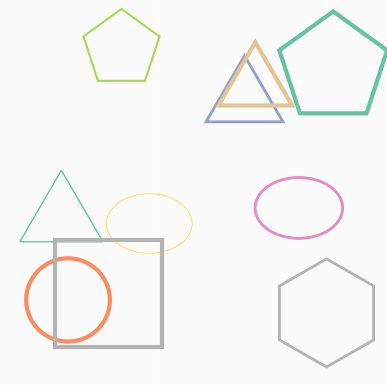[{"shape": "pentagon", "thickness": 3, "radius": 0.73, "center": [0.86, 0.824]}, {"shape": "triangle", "thickness": 1, "radius": 0.62, "center": [0.158, 0.434]}, {"shape": "circle", "thickness": 3, "radius": 0.54, "center": [0.176, 0.221]}, {"shape": "triangle", "thickness": 2, "radius": 0.57, "center": [0.631, 0.741]}, {"shape": "oval", "thickness": 2, "radius": 0.56, "center": [0.771, 0.46]}, {"shape": "pentagon", "thickness": 1.5, "radius": 0.52, "center": [0.313, 0.874]}, {"shape": "oval", "thickness": 0.5, "radius": 0.55, "center": [0.385, 0.419]}, {"shape": "triangle", "thickness": 3, "radius": 0.55, "center": [0.659, 0.781]}, {"shape": "hexagon", "thickness": 2, "radius": 0.7, "center": [0.843, 0.187]}, {"shape": "square", "thickness": 3, "radius": 0.69, "center": [0.28, 0.236]}]